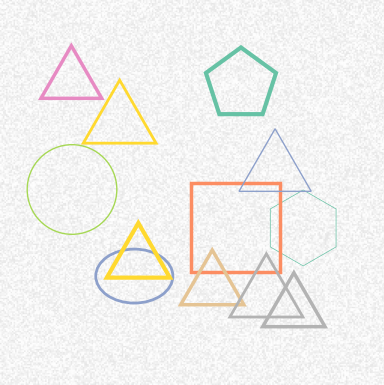[{"shape": "hexagon", "thickness": 0.5, "radius": 0.49, "center": [0.787, 0.408]}, {"shape": "pentagon", "thickness": 3, "radius": 0.48, "center": [0.626, 0.781]}, {"shape": "square", "thickness": 2.5, "radius": 0.58, "center": [0.612, 0.409]}, {"shape": "oval", "thickness": 2, "radius": 0.5, "center": [0.349, 0.283]}, {"shape": "triangle", "thickness": 1, "radius": 0.54, "center": [0.715, 0.557]}, {"shape": "triangle", "thickness": 2.5, "radius": 0.46, "center": [0.185, 0.79]}, {"shape": "circle", "thickness": 1, "radius": 0.58, "center": [0.187, 0.508]}, {"shape": "triangle", "thickness": 2, "radius": 0.55, "center": [0.311, 0.683]}, {"shape": "triangle", "thickness": 3, "radius": 0.47, "center": [0.359, 0.326]}, {"shape": "triangle", "thickness": 2.5, "radius": 0.47, "center": [0.551, 0.256]}, {"shape": "triangle", "thickness": 2.5, "radius": 0.47, "center": [0.763, 0.198]}, {"shape": "triangle", "thickness": 2, "radius": 0.55, "center": [0.692, 0.231]}]